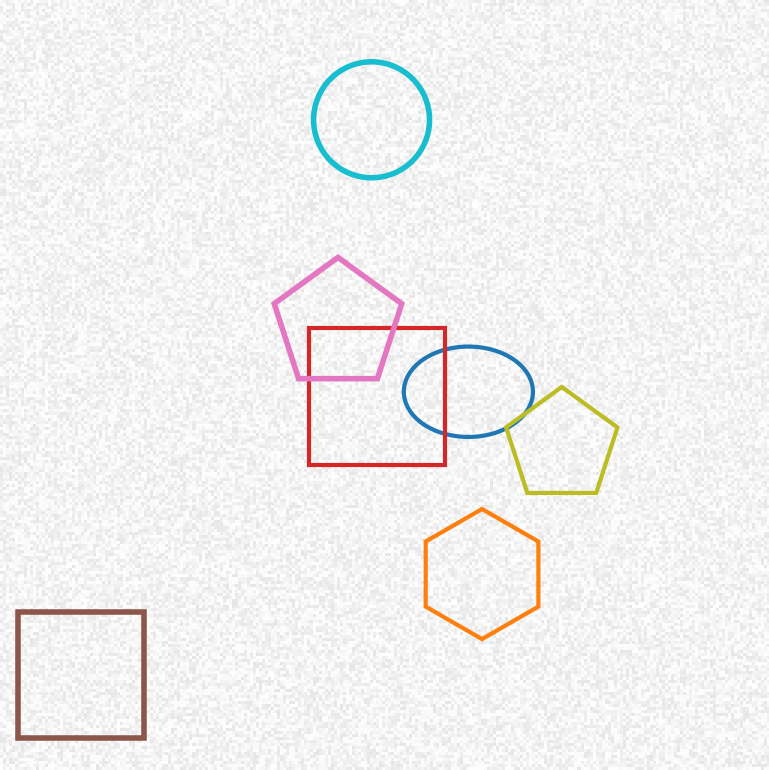[{"shape": "oval", "thickness": 1.5, "radius": 0.42, "center": [0.608, 0.491]}, {"shape": "hexagon", "thickness": 1.5, "radius": 0.42, "center": [0.626, 0.254]}, {"shape": "square", "thickness": 1.5, "radius": 0.44, "center": [0.49, 0.485]}, {"shape": "square", "thickness": 2, "radius": 0.41, "center": [0.106, 0.123]}, {"shape": "pentagon", "thickness": 2, "radius": 0.44, "center": [0.439, 0.579]}, {"shape": "pentagon", "thickness": 1.5, "radius": 0.38, "center": [0.73, 0.421]}, {"shape": "circle", "thickness": 2, "radius": 0.38, "center": [0.483, 0.844]}]